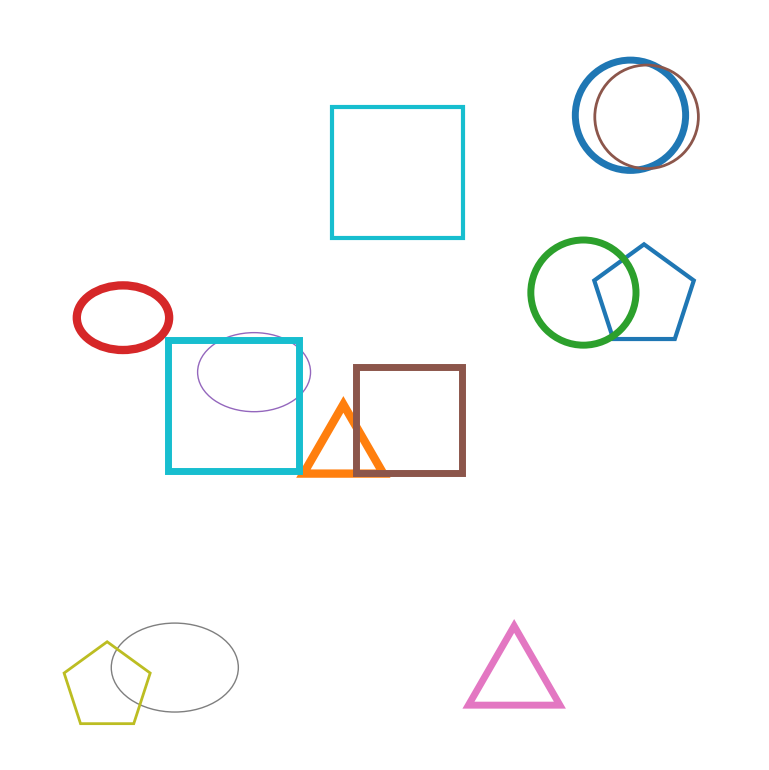[{"shape": "pentagon", "thickness": 1.5, "radius": 0.34, "center": [0.836, 0.615]}, {"shape": "circle", "thickness": 2.5, "radius": 0.36, "center": [0.819, 0.85]}, {"shape": "triangle", "thickness": 3, "radius": 0.3, "center": [0.446, 0.415]}, {"shape": "circle", "thickness": 2.5, "radius": 0.34, "center": [0.758, 0.62]}, {"shape": "oval", "thickness": 3, "radius": 0.3, "center": [0.16, 0.587]}, {"shape": "oval", "thickness": 0.5, "radius": 0.37, "center": [0.33, 0.517]}, {"shape": "square", "thickness": 2.5, "radius": 0.34, "center": [0.531, 0.455]}, {"shape": "circle", "thickness": 1, "radius": 0.34, "center": [0.84, 0.848]}, {"shape": "triangle", "thickness": 2.5, "radius": 0.34, "center": [0.668, 0.118]}, {"shape": "oval", "thickness": 0.5, "radius": 0.41, "center": [0.227, 0.133]}, {"shape": "pentagon", "thickness": 1, "radius": 0.29, "center": [0.139, 0.108]}, {"shape": "square", "thickness": 2.5, "radius": 0.43, "center": [0.303, 0.474]}, {"shape": "square", "thickness": 1.5, "radius": 0.42, "center": [0.516, 0.776]}]